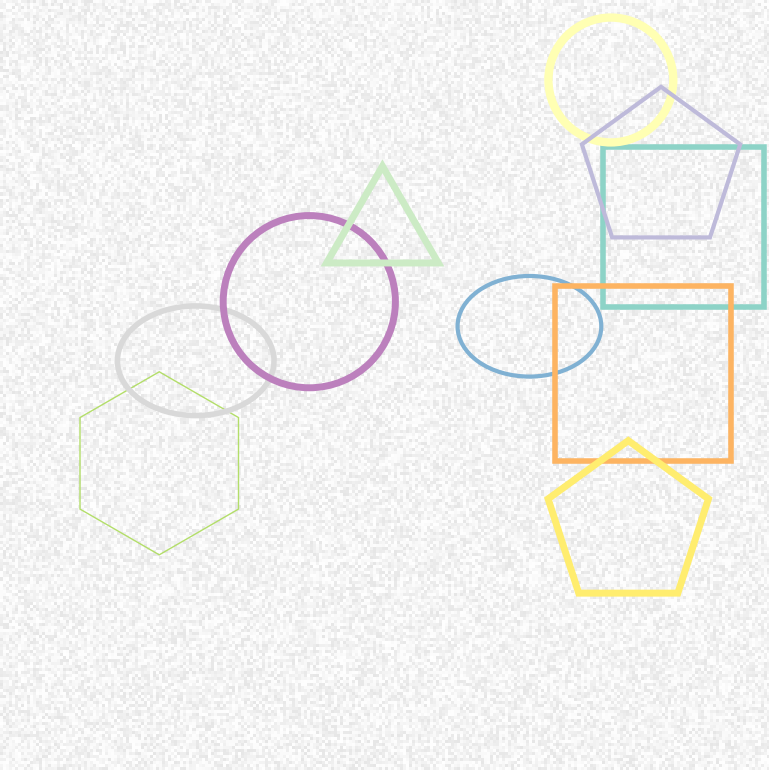[{"shape": "square", "thickness": 2, "radius": 0.52, "center": [0.888, 0.705]}, {"shape": "circle", "thickness": 3, "radius": 0.41, "center": [0.793, 0.896]}, {"shape": "pentagon", "thickness": 1.5, "radius": 0.54, "center": [0.858, 0.779]}, {"shape": "oval", "thickness": 1.5, "radius": 0.47, "center": [0.688, 0.576]}, {"shape": "square", "thickness": 2, "radius": 0.57, "center": [0.835, 0.515]}, {"shape": "hexagon", "thickness": 0.5, "radius": 0.59, "center": [0.207, 0.398]}, {"shape": "oval", "thickness": 2, "radius": 0.51, "center": [0.254, 0.531]}, {"shape": "circle", "thickness": 2.5, "radius": 0.56, "center": [0.402, 0.608]}, {"shape": "triangle", "thickness": 2.5, "radius": 0.42, "center": [0.497, 0.7]}, {"shape": "pentagon", "thickness": 2.5, "radius": 0.55, "center": [0.816, 0.318]}]